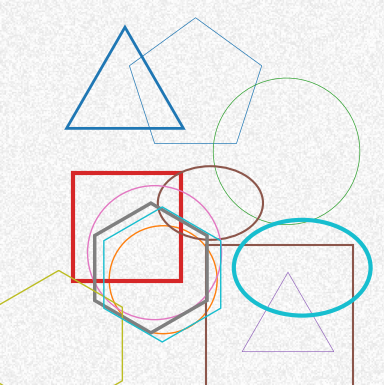[{"shape": "pentagon", "thickness": 0.5, "radius": 0.9, "center": [0.508, 0.773]}, {"shape": "triangle", "thickness": 2, "radius": 0.88, "center": [0.325, 0.754]}, {"shape": "circle", "thickness": 1, "radius": 0.7, "center": [0.424, 0.273]}, {"shape": "circle", "thickness": 0.5, "radius": 0.95, "center": [0.744, 0.607]}, {"shape": "square", "thickness": 3, "radius": 0.7, "center": [0.33, 0.41]}, {"shape": "triangle", "thickness": 0.5, "radius": 0.69, "center": [0.748, 0.155]}, {"shape": "square", "thickness": 1.5, "radius": 0.95, "center": [0.726, 0.175]}, {"shape": "oval", "thickness": 1.5, "radius": 0.68, "center": [0.547, 0.473]}, {"shape": "circle", "thickness": 1, "radius": 0.87, "center": [0.401, 0.344]}, {"shape": "hexagon", "thickness": 2.5, "radius": 0.84, "center": [0.392, 0.304]}, {"shape": "hexagon", "thickness": 1, "radius": 0.95, "center": [0.152, 0.106]}, {"shape": "oval", "thickness": 3, "radius": 0.89, "center": [0.785, 0.305]}, {"shape": "hexagon", "thickness": 1, "radius": 0.88, "center": [0.422, 0.287]}]